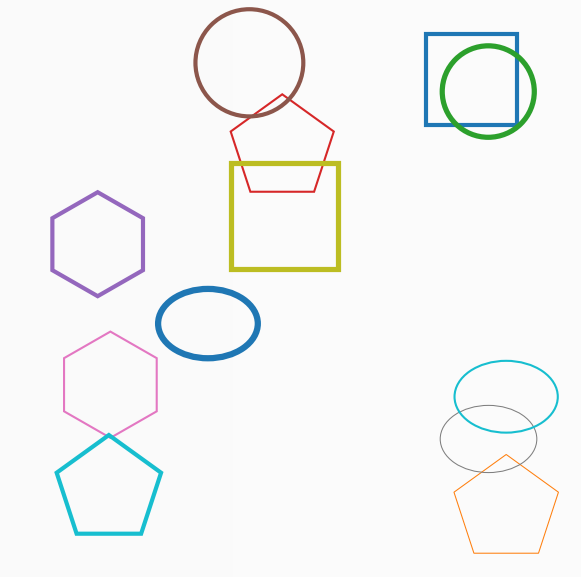[{"shape": "square", "thickness": 2, "radius": 0.39, "center": [0.811, 0.862]}, {"shape": "oval", "thickness": 3, "radius": 0.43, "center": [0.358, 0.439]}, {"shape": "pentagon", "thickness": 0.5, "radius": 0.47, "center": [0.871, 0.118]}, {"shape": "circle", "thickness": 2.5, "radius": 0.4, "center": [0.84, 0.841]}, {"shape": "pentagon", "thickness": 1, "radius": 0.47, "center": [0.486, 0.743]}, {"shape": "hexagon", "thickness": 2, "radius": 0.45, "center": [0.168, 0.576]}, {"shape": "circle", "thickness": 2, "radius": 0.46, "center": [0.429, 0.89]}, {"shape": "hexagon", "thickness": 1, "radius": 0.46, "center": [0.19, 0.333]}, {"shape": "oval", "thickness": 0.5, "radius": 0.42, "center": [0.84, 0.239]}, {"shape": "square", "thickness": 2.5, "radius": 0.46, "center": [0.49, 0.625]}, {"shape": "pentagon", "thickness": 2, "radius": 0.47, "center": [0.187, 0.151]}, {"shape": "oval", "thickness": 1, "radius": 0.44, "center": [0.871, 0.312]}]